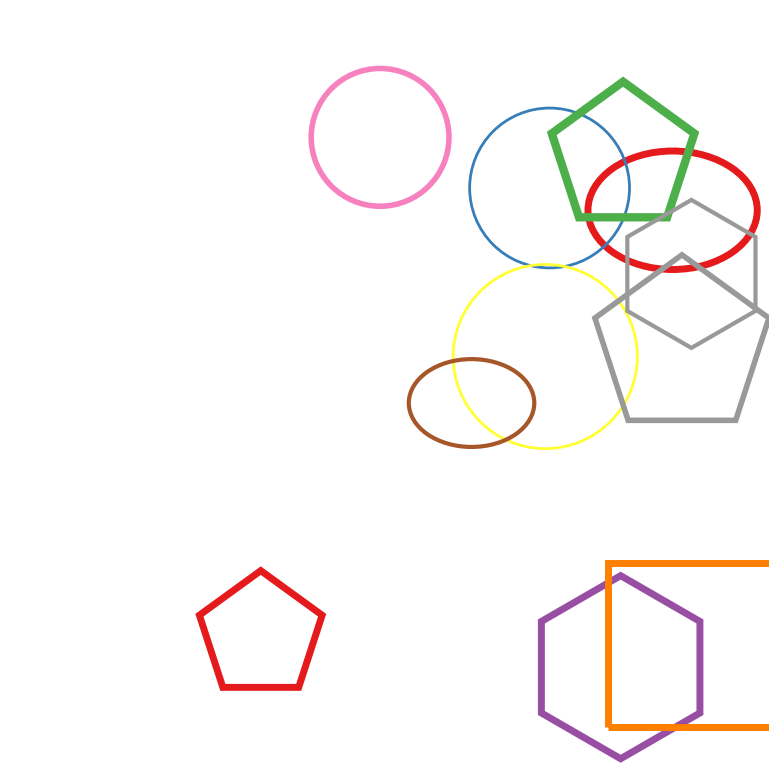[{"shape": "pentagon", "thickness": 2.5, "radius": 0.42, "center": [0.339, 0.175]}, {"shape": "oval", "thickness": 2.5, "radius": 0.55, "center": [0.874, 0.727]}, {"shape": "circle", "thickness": 1, "radius": 0.52, "center": [0.714, 0.756]}, {"shape": "pentagon", "thickness": 3, "radius": 0.49, "center": [0.809, 0.797]}, {"shape": "hexagon", "thickness": 2.5, "radius": 0.59, "center": [0.806, 0.134]}, {"shape": "square", "thickness": 2.5, "radius": 0.53, "center": [0.896, 0.162]}, {"shape": "circle", "thickness": 1, "radius": 0.6, "center": [0.708, 0.537]}, {"shape": "oval", "thickness": 1.5, "radius": 0.41, "center": [0.612, 0.477]}, {"shape": "circle", "thickness": 2, "radius": 0.45, "center": [0.494, 0.822]}, {"shape": "pentagon", "thickness": 2, "radius": 0.59, "center": [0.886, 0.55]}, {"shape": "hexagon", "thickness": 1.5, "radius": 0.48, "center": [0.898, 0.644]}]